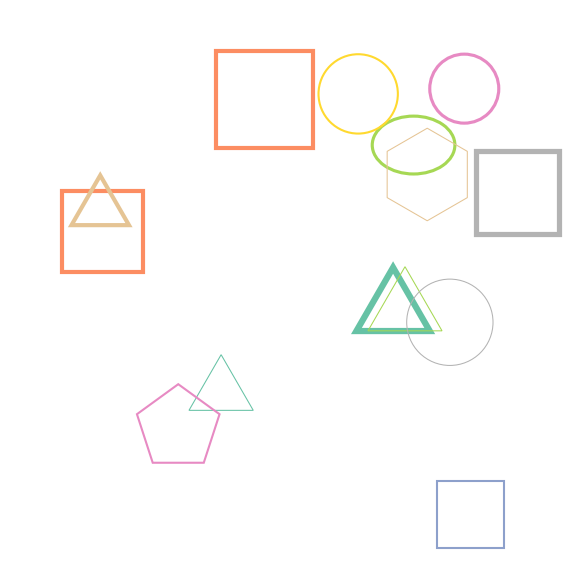[{"shape": "triangle", "thickness": 0.5, "radius": 0.32, "center": [0.383, 0.321]}, {"shape": "triangle", "thickness": 3, "radius": 0.37, "center": [0.681, 0.463]}, {"shape": "square", "thickness": 2, "radius": 0.35, "center": [0.177, 0.597]}, {"shape": "square", "thickness": 2, "radius": 0.42, "center": [0.459, 0.827]}, {"shape": "square", "thickness": 1, "radius": 0.29, "center": [0.815, 0.109]}, {"shape": "pentagon", "thickness": 1, "radius": 0.38, "center": [0.309, 0.259]}, {"shape": "circle", "thickness": 1.5, "radius": 0.3, "center": [0.804, 0.846]}, {"shape": "triangle", "thickness": 0.5, "radius": 0.37, "center": [0.701, 0.463]}, {"shape": "oval", "thickness": 1.5, "radius": 0.36, "center": [0.716, 0.748]}, {"shape": "circle", "thickness": 1, "radius": 0.34, "center": [0.62, 0.837]}, {"shape": "triangle", "thickness": 2, "radius": 0.29, "center": [0.174, 0.638]}, {"shape": "hexagon", "thickness": 0.5, "radius": 0.4, "center": [0.74, 0.697]}, {"shape": "square", "thickness": 2.5, "radius": 0.36, "center": [0.896, 0.666]}, {"shape": "circle", "thickness": 0.5, "radius": 0.37, "center": [0.779, 0.441]}]